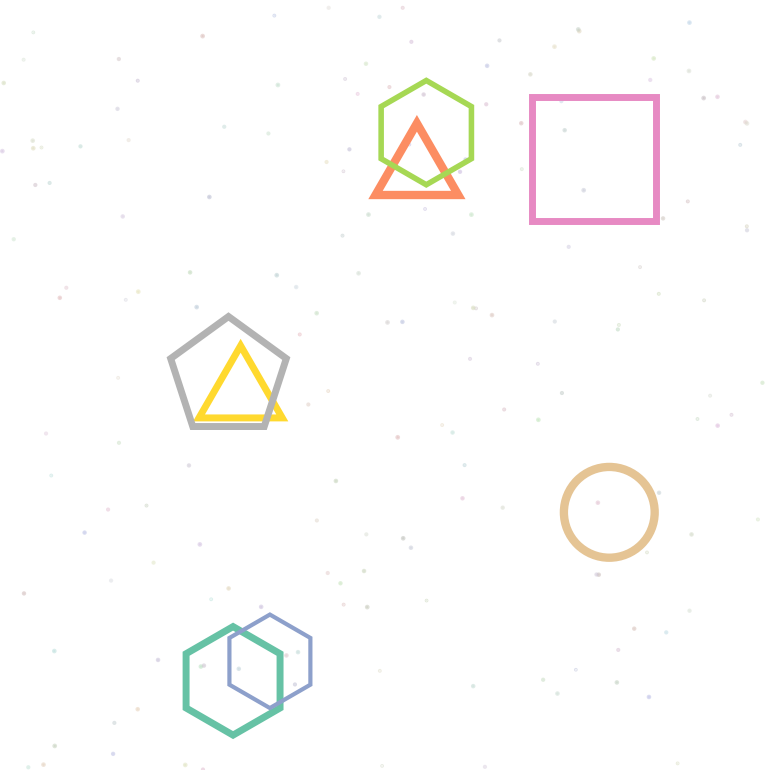[{"shape": "hexagon", "thickness": 2.5, "radius": 0.35, "center": [0.303, 0.116]}, {"shape": "triangle", "thickness": 3, "radius": 0.31, "center": [0.541, 0.778]}, {"shape": "hexagon", "thickness": 1.5, "radius": 0.3, "center": [0.351, 0.141]}, {"shape": "square", "thickness": 2.5, "radius": 0.4, "center": [0.771, 0.794]}, {"shape": "hexagon", "thickness": 2, "radius": 0.34, "center": [0.554, 0.828]}, {"shape": "triangle", "thickness": 2.5, "radius": 0.31, "center": [0.313, 0.488]}, {"shape": "circle", "thickness": 3, "radius": 0.29, "center": [0.791, 0.335]}, {"shape": "pentagon", "thickness": 2.5, "radius": 0.39, "center": [0.297, 0.51]}]